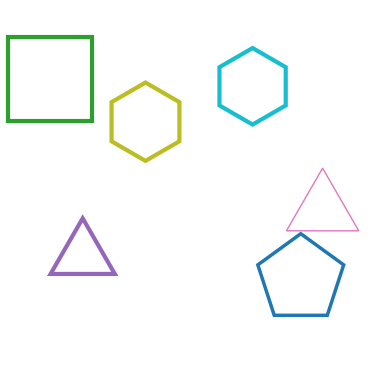[{"shape": "pentagon", "thickness": 2.5, "radius": 0.59, "center": [0.781, 0.276]}, {"shape": "square", "thickness": 3, "radius": 0.54, "center": [0.131, 0.795]}, {"shape": "triangle", "thickness": 3, "radius": 0.48, "center": [0.215, 0.337]}, {"shape": "triangle", "thickness": 1, "radius": 0.54, "center": [0.838, 0.455]}, {"shape": "hexagon", "thickness": 3, "radius": 0.51, "center": [0.378, 0.684]}, {"shape": "hexagon", "thickness": 3, "radius": 0.5, "center": [0.656, 0.776]}]